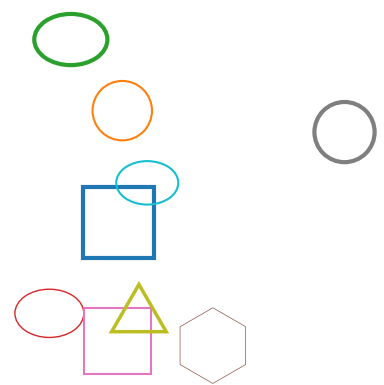[{"shape": "square", "thickness": 3, "radius": 0.46, "center": [0.308, 0.423]}, {"shape": "circle", "thickness": 1.5, "radius": 0.39, "center": [0.318, 0.713]}, {"shape": "oval", "thickness": 3, "radius": 0.47, "center": [0.184, 0.897]}, {"shape": "oval", "thickness": 1, "radius": 0.45, "center": [0.128, 0.186]}, {"shape": "hexagon", "thickness": 0.5, "radius": 0.49, "center": [0.553, 0.102]}, {"shape": "square", "thickness": 1.5, "radius": 0.43, "center": [0.306, 0.114]}, {"shape": "circle", "thickness": 3, "radius": 0.39, "center": [0.895, 0.657]}, {"shape": "triangle", "thickness": 2.5, "radius": 0.41, "center": [0.361, 0.179]}, {"shape": "oval", "thickness": 1.5, "radius": 0.4, "center": [0.383, 0.525]}]